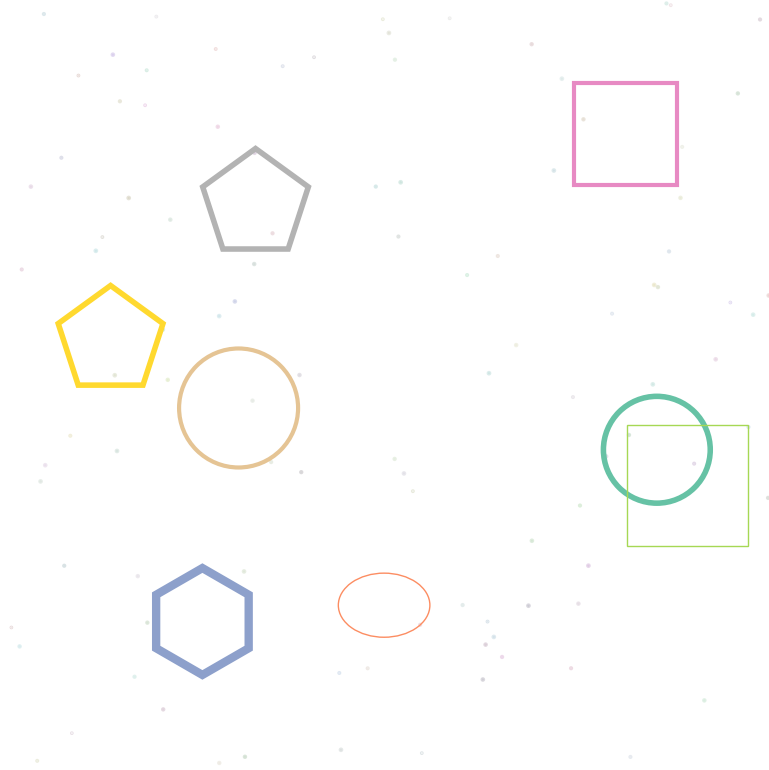[{"shape": "circle", "thickness": 2, "radius": 0.35, "center": [0.853, 0.416]}, {"shape": "oval", "thickness": 0.5, "radius": 0.3, "center": [0.499, 0.214]}, {"shape": "hexagon", "thickness": 3, "radius": 0.35, "center": [0.263, 0.193]}, {"shape": "square", "thickness": 1.5, "radius": 0.33, "center": [0.812, 0.826]}, {"shape": "square", "thickness": 0.5, "radius": 0.39, "center": [0.893, 0.369]}, {"shape": "pentagon", "thickness": 2, "radius": 0.36, "center": [0.144, 0.558]}, {"shape": "circle", "thickness": 1.5, "radius": 0.39, "center": [0.31, 0.47]}, {"shape": "pentagon", "thickness": 2, "radius": 0.36, "center": [0.332, 0.735]}]